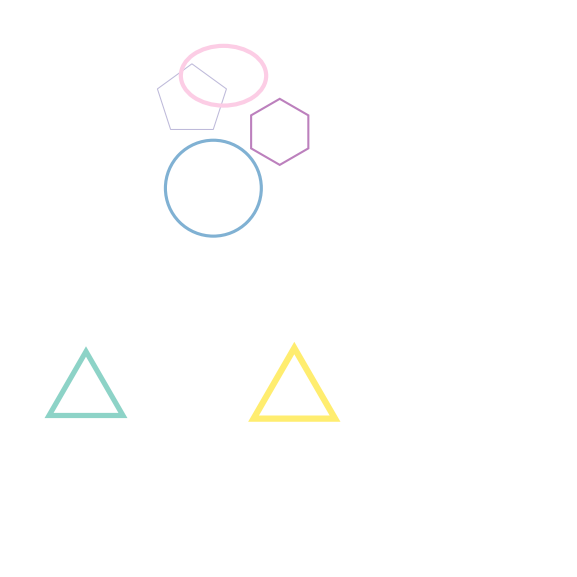[{"shape": "triangle", "thickness": 2.5, "radius": 0.37, "center": [0.149, 0.317]}, {"shape": "pentagon", "thickness": 0.5, "radius": 0.31, "center": [0.332, 0.826]}, {"shape": "circle", "thickness": 1.5, "radius": 0.42, "center": [0.369, 0.673]}, {"shape": "oval", "thickness": 2, "radius": 0.37, "center": [0.387, 0.868]}, {"shape": "hexagon", "thickness": 1, "radius": 0.29, "center": [0.484, 0.771]}, {"shape": "triangle", "thickness": 3, "radius": 0.41, "center": [0.51, 0.315]}]